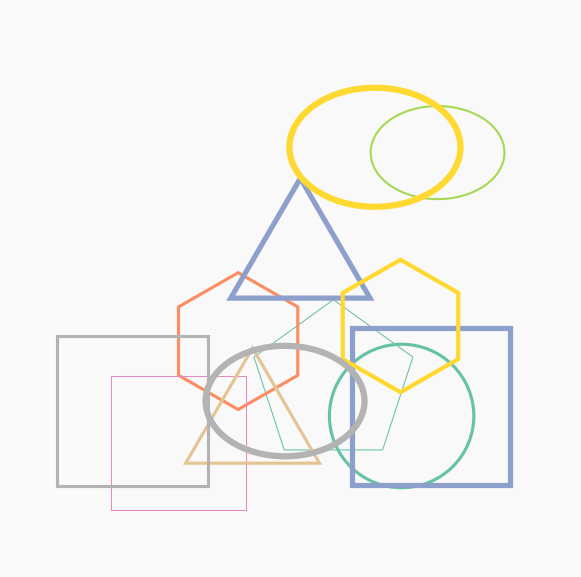[{"shape": "pentagon", "thickness": 0.5, "radius": 0.72, "center": [0.574, 0.336]}, {"shape": "circle", "thickness": 1.5, "radius": 0.62, "center": [0.691, 0.279]}, {"shape": "hexagon", "thickness": 1.5, "radius": 0.59, "center": [0.41, 0.408]}, {"shape": "triangle", "thickness": 2.5, "radius": 0.69, "center": [0.517, 0.552]}, {"shape": "square", "thickness": 2.5, "radius": 0.68, "center": [0.741, 0.295]}, {"shape": "square", "thickness": 0.5, "radius": 0.58, "center": [0.307, 0.232]}, {"shape": "oval", "thickness": 1, "radius": 0.58, "center": [0.753, 0.735]}, {"shape": "hexagon", "thickness": 2, "radius": 0.57, "center": [0.689, 0.435]}, {"shape": "oval", "thickness": 3, "radius": 0.74, "center": [0.645, 0.744]}, {"shape": "triangle", "thickness": 1.5, "radius": 0.66, "center": [0.435, 0.264]}, {"shape": "square", "thickness": 1.5, "radius": 0.65, "center": [0.228, 0.287]}, {"shape": "oval", "thickness": 3, "radius": 0.68, "center": [0.49, 0.305]}]